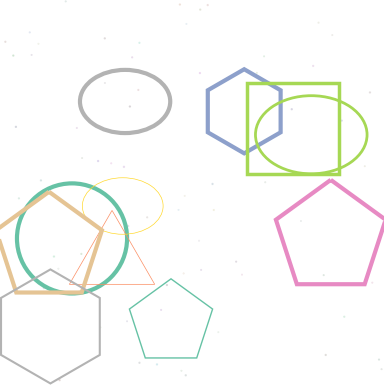[{"shape": "pentagon", "thickness": 1, "radius": 0.57, "center": [0.444, 0.162]}, {"shape": "circle", "thickness": 3, "radius": 0.72, "center": [0.187, 0.381]}, {"shape": "triangle", "thickness": 0.5, "radius": 0.64, "center": [0.291, 0.325]}, {"shape": "hexagon", "thickness": 3, "radius": 0.55, "center": [0.634, 0.711]}, {"shape": "pentagon", "thickness": 3, "radius": 0.75, "center": [0.859, 0.383]}, {"shape": "oval", "thickness": 2, "radius": 0.72, "center": [0.808, 0.65]}, {"shape": "square", "thickness": 2.5, "radius": 0.59, "center": [0.761, 0.666]}, {"shape": "oval", "thickness": 0.5, "radius": 0.52, "center": [0.319, 0.465]}, {"shape": "pentagon", "thickness": 3, "radius": 0.72, "center": [0.127, 0.357]}, {"shape": "oval", "thickness": 3, "radius": 0.59, "center": [0.325, 0.736]}, {"shape": "hexagon", "thickness": 1.5, "radius": 0.74, "center": [0.131, 0.152]}]